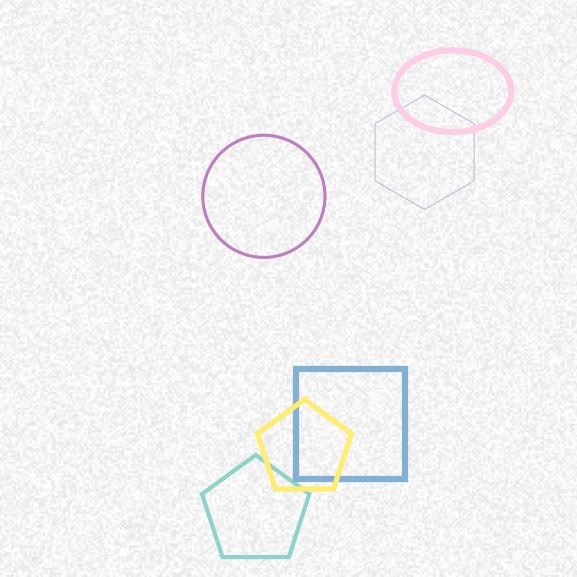[{"shape": "pentagon", "thickness": 2, "radius": 0.49, "center": [0.443, 0.114]}, {"shape": "hexagon", "thickness": 0.5, "radius": 0.5, "center": [0.735, 0.735]}, {"shape": "square", "thickness": 3, "radius": 0.47, "center": [0.607, 0.265]}, {"shape": "oval", "thickness": 3, "radius": 0.51, "center": [0.784, 0.841]}, {"shape": "circle", "thickness": 1.5, "radius": 0.53, "center": [0.457, 0.659]}, {"shape": "pentagon", "thickness": 2.5, "radius": 0.43, "center": [0.527, 0.222]}]